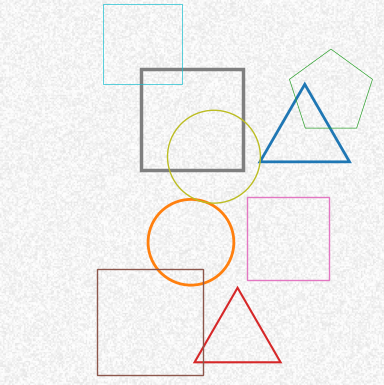[{"shape": "triangle", "thickness": 2, "radius": 0.67, "center": [0.792, 0.647]}, {"shape": "circle", "thickness": 2, "radius": 0.56, "center": [0.496, 0.371]}, {"shape": "pentagon", "thickness": 0.5, "radius": 0.57, "center": [0.86, 0.759]}, {"shape": "triangle", "thickness": 1.5, "radius": 0.64, "center": [0.617, 0.124]}, {"shape": "square", "thickness": 1, "radius": 0.69, "center": [0.391, 0.164]}, {"shape": "square", "thickness": 1, "radius": 0.54, "center": [0.748, 0.38]}, {"shape": "square", "thickness": 2.5, "radius": 0.66, "center": [0.499, 0.69]}, {"shape": "circle", "thickness": 1, "radius": 0.6, "center": [0.556, 0.593]}, {"shape": "square", "thickness": 0.5, "radius": 0.52, "center": [0.37, 0.885]}]